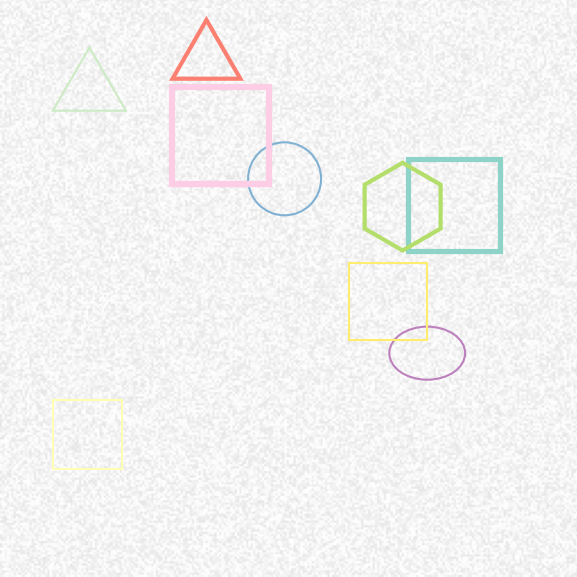[{"shape": "square", "thickness": 2.5, "radius": 0.4, "center": [0.786, 0.644]}, {"shape": "square", "thickness": 1, "radius": 0.3, "center": [0.152, 0.247]}, {"shape": "triangle", "thickness": 2, "radius": 0.34, "center": [0.357, 0.897]}, {"shape": "circle", "thickness": 1, "radius": 0.32, "center": [0.493, 0.69]}, {"shape": "hexagon", "thickness": 2, "radius": 0.38, "center": [0.697, 0.641]}, {"shape": "square", "thickness": 3, "radius": 0.42, "center": [0.382, 0.765]}, {"shape": "oval", "thickness": 1, "radius": 0.33, "center": [0.74, 0.388]}, {"shape": "triangle", "thickness": 1, "radius": 0.36, "center": [0.155, 0.844]}, {"shape": "square", "thickness": 1, "radius": 0.33, "center": [0.672, 0.477]}]